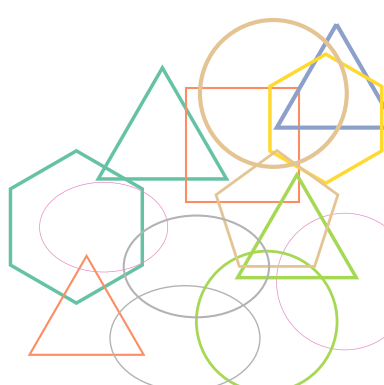[{"shape": "triangle", "thickness": 2.5, "radius": 0.96, "center": [0.422, 0.631]}, {"shape": "hexagon", "thickness": 2.5, "radius": 0.99, "center": [0.198, 0.41]}, {"shape": "square", "thickness": 1.5, "radius": 0.74, "center": [0.63, 0.623]}, {"shape": "triangle", "thickness": 1.5, "radius": 0.86, "center": [0.225, 0.164]}, {"shape": "triangle", "thickness": 3, "radius": 0.9, "center": [0.874, 0.758]}, {"shape": "circle", "thickness": 0.5, "radius": 0.89, "center": [0.896, 0.269]}, {"shape": "oval", "thickness": 0.5, "radius": 0.83, "center": [0.269, 0.41]}, {"shape": "circle", "thickness": 2, "radius": 0.91, "center": [0.693, 0.165]}, {"shape": "triangle", "thickness": 2.5, "radius": 0.89, "center": [0.771, 0.368]}, {"shape": "hexagon", "thickness": 2.5, "radius": 0.84, "center": [0.846, 0.692]}, {"shape": "pentagon", "thickness": 2, "radius": 0.83, "center": [0.719, 0.443]}, {"shape": "circle", "thickness": 3, "radius": 0.95, "center": [0.71, 0.757]}, {"shape": "oval", "thickness": 1, "radius": 0.97, "center": [0.48, 0.122]}, {"shape": "oval", "thickness": 1.5, "radius": 0.94, "center": [0.51, 0.308]}]